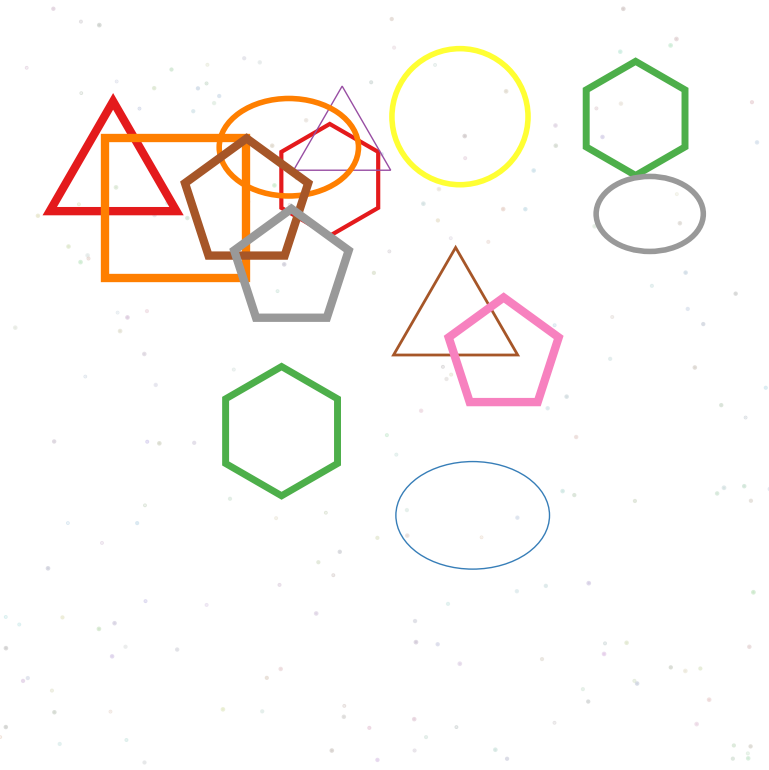[{"shape": "triangle", "thickness": 3, "radius": 0.48, "center": [0.147, 0.773]}, {"shape": "hexagon", "thickness": 1.5, "radius": 0.36, "center": [0.428, 0.766]}, {"shape": "oval", "thickness": 0.5, "radius": 0.5, "center": [0.614, 0.331]}, {"shape": "hexagon", "thickness": 2.5, "radius": 0.37, "center": [0.825, 0.846]}, {"shape": "hexagon", "thickness": 2.5, "radius": 0.42, "center": [0.366, 0.44]}, {"shape": "triangle", "thickness": 0.5, "radius": 0.36, "center": [0.444, 0.815]}, {"shape": "square", "thickness": 3, "radius": 0.46, "center": [0.228, 0.73]}, {"shape": "oval", "thickness": 2, "radius": 0.45, "center": [0.375, 0.809]}, {"shape": "circle", "thickness": 2, "radius": 0.44, "center": [0.597, 0.848]}, {"shape": "pentagon", "thickness": 3, "radius": 0.42, "center": [0.32, 0.736]}, {"shape": "triangle", "thickness": 1, "radius": 0.47, "center": [0.592, 0.585]}, {"shape": "pentagon", "thickness": 3, "radius": 0.38, "center": [0.654, 0.539]}, {"shape": "oval", "thickness": 2, "radius": 0.35, "center": [0.844, 0.722]}, {"shape": "pentagon", "thickness": 3, "radius": 0.39, "center": [0.378, 0.651]}]